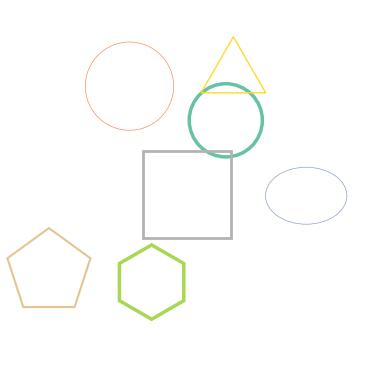[{"shape": "circle", "thickness": 2.5, "radius": 0.48, "center": [0.586, 0.688]}, {"shape": "circle", "thickness": 0.5, "radius": 0.57, "center": [0.336, 0.776]}, {"shape": "oval", "thickness": 0.5, "radius": 0.53, "center": [0.795, 0.492]}, {"shape": "hexagon", "thickness": 2.5, "radius": 0.48, "center": [0.394, 0.267]}, {"shape": "triangle", "thickness": 1, "radius": 0.49, "center": [0.606, 0.807]}, {"shape": "pentagon", "thickness": 1.5, "radius": 0.57, "center": [0.127, 0.294]}, {"shape": "square", "thickness": 2, "radius": 0.57, "center": [0.485, 0.494]}]